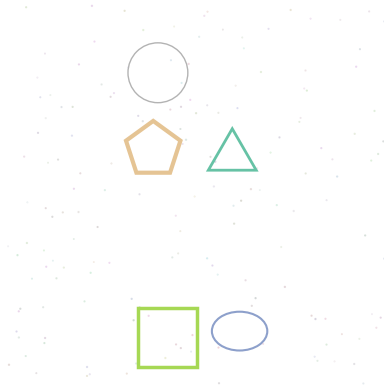[{"shape": "triangle", "thickness": 2, "radius": 0.36, "center": [0.603, 0.594]}, {"shape": "oval", "thickness": 1.5, "radius": 0.36, "center": [0.622, 0.14]}, {"shape": "square", "thickness": 2.5, "radius": 0.38, "center": [0.435, 0.123]}, {"shape": "pentagon", "thickness": 3, "radius": 0.37, "center": [0.398, 0.612]}, {"shape": "circle", "thickness": 1, "radius": 0.39, "center": [0.41, 0.811]}]